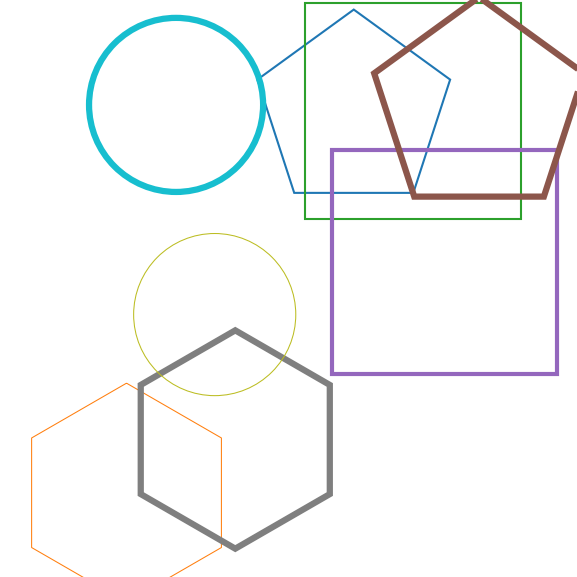[{"shape": "pentagon", "thickness": 1, "radius": 0.88, "center": [0.613, 0.807]}, {"shape": "hexagon", "thickness": 0.5, "radius": 0.95, "center": [0.219, 0.146]}, {"shape": "square", "thickness": 1, "radius": 0.94, "center": [0.716, 0.807]}, {"shape": "square", "thickness": 2, "radius": 0.97, "center": [0.77, 0.545]}, {"shape": "pentagon", "thickness": 3, "radius": 0.95, "center": [0.83, 0.813]}, {"shape": "hexagon", "thickness": 3, "radius": 0.95, "center": [0.407, 0.238]}, {"shape": "circle", "thickness": 0.5, "radius": 0.7, "center": [0.372, 0.454]}, {"shape": "circle", "thickness": 3, "radius": 0.75, "center": [0.305, 0.817]}]